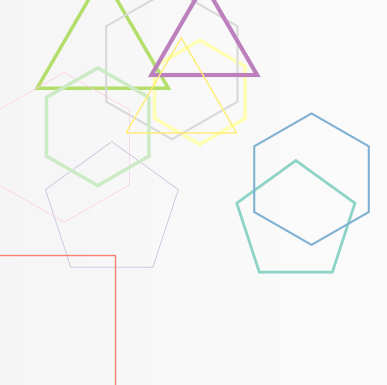[{"shape": "pentagon", "thickness": 2, "radius": 0.8, "center": [0.763, 0.423]}, {"shape": "hexagon", "thickness": 2.5, "radius": 0.68, "center": [0.516, 0.76]}, {"shape": "pentagon", "thickness": 0.5, "radius": 0.9, "center": [0.289, 0.452]}, {"shape": "square", "thickness": 1, "radius": 0.88, "center": [0.121, 0.162]}, {"shape": "hexagon", "thickness": 1.5, "radius": 0.85, "center": [0.804, 0.535]}, {"shape": "triangle", "thickness": 2.5, "radius": 0.98, "center": [0.265, 0.869]}, {"shape": "hexagon", "thickness": 0.5, "radius": 0.97, "center": [0.166, 0.617]}, {"shape": "hexagon", "thickness": 1.5, "radius": 0.98, "center": [0.443, 0.834]}, {"shape": "triangle", "thickness": 3, "radius": 0.79, "center": [0.527, 0.884]}, {"shape": "hexagon", "thickness": 2.5, "radius": 0.76, "center": [0.252, 0.671]}, {"shape": "triangle", "thickness": 1, "radius": 0.82, "center": [0.468, 0.737]}]